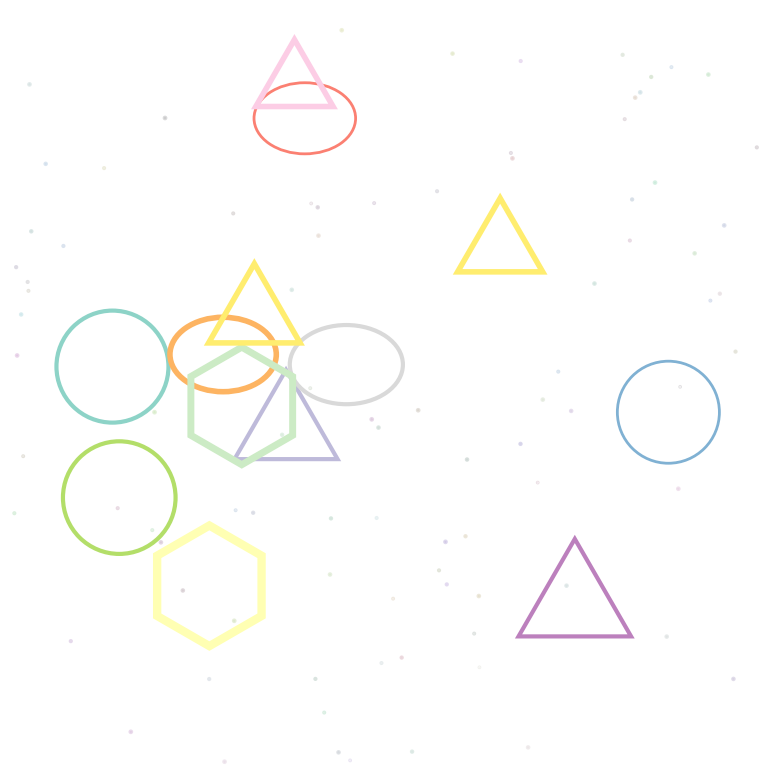[{"shape": "circle", "thickness": 1.5, "radius": 0.36, "center": [0.146, 0.524]}, {"shape": "hexagon", "thickness": 3, "radius": 0.39, "center": [0.272, 0.239]}, {"shape": "triangle", "thickness": 1.5, "radius": 0.39, "center": [0.371, 0.442]}, {"shape": "oval", "thickness": 1, "radius": 0.33, "center": [0.396, 0.846]}, {"shape": "circle", "thickness": 1, "radius": 0.33, "center": [0.868, 0.465]}, {"shape": "oval", "thickness": 2, "radius": 0.35, "center": [0.29, 0.54]}, {"shape": "circle", "thickness": 1.5, "radius": 0.37, "center": [0.155, 0.354]}, {"shape": "triangle", "thickness": 2, "radius": 0.29, "center": [0.382, 0.891]}, {"shape": "oval", "thickness": 1.5, "radius": 0.37, "center": [0.45, 0.526]}, {"shape": "triangle", "thickness": 1.5, "radius": 0.42, "center": [0.747, 0.216]}, {"shape": "hexagon", "thickness": 2.5, "radius": 0.38, "center": [0.314, 0.473]}, {"shape": "triangle", "thickness": 2, "radius": 0.34, "center": [0.33, 0.589]}, {"shape": "triangle", "thickness": 2, "radius": 0.32, "center": [0.65, 0.679]}]